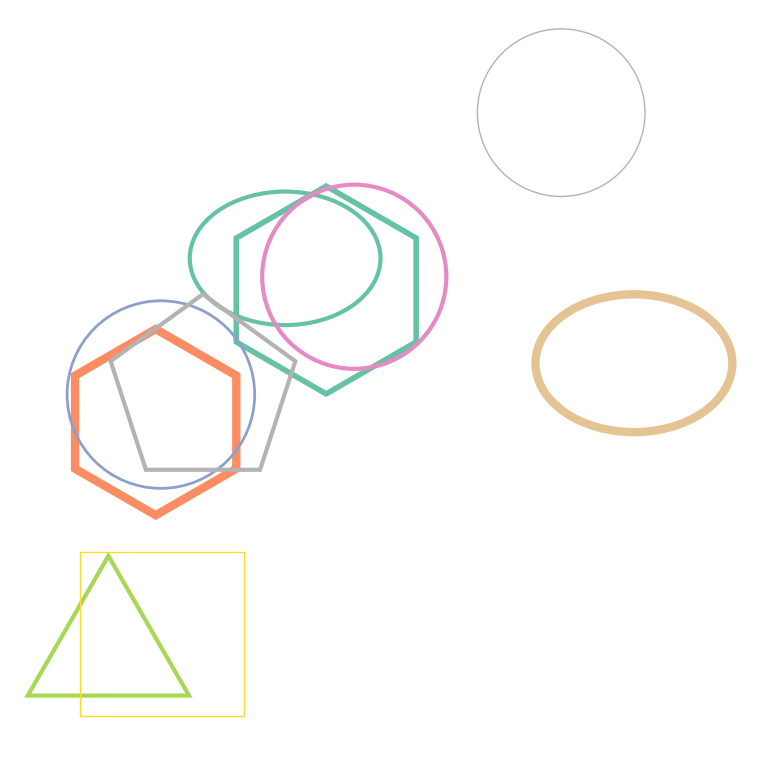[{"shape": "hexagon", "thickness": 2, "radius": 0.67, "center": [0.424, 0.623]}, {"shape": "oval", "thickness": 1.5, "radius": 0.62, "center": [0.37, 0.665]}, {"shape": "hexagon", "thickness": 3, "radius": 0.6, "center": [0.202, 0.452]}, {"shape": "circle", "thickness": 1, "radius": 0.61, "center": [0.209, 0.488]}, {"shape": "circle", "thickness": 1.5, "radius": 0.6, "center": [0.46, 0.641]}, {"shape": "triangle", "thickness": 1.5, "radius": 0.6, "center": [0.141, 0.157]}, {"shape": "square", "thickness": 0.5, "radius": 0.53, "center": [0.211, 0.177]}, {"shape": "oval", "thickness": 3, "radius": 0.64, "center": [0.823, 0.528]}, {"shape": "circle", "thickness": 0.5, "radius": 0.54, "center": [0.729, 0.854]}, {"shape": "pentagon", "thickness": 1.5, "radius": 0.63, "center": [0.264, 0.492]}]